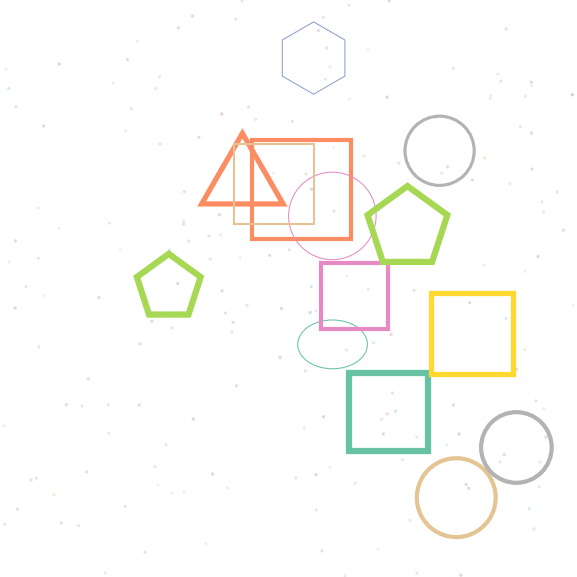[{"shape": "square", "thickness": 3, "radius": 0.34, "center": [0.673, 0.286]}, {"shape": "oval", "thickness": 0.5, "radius": 0.3, "center": [0.576, 0.403]}, {"shape": "square", "thickness": 2, "radius": 0.43, "center": [0.522, 0.671]}, {"shape": "triangle", "thickness": 2.5, "radius": 0.41, "center": [0.42, 0.687]}, {"shape": "hexagon", "thickness": 0.5, "radius": 0.31, "center": [0.543, 0.899]}, {"shape": "square", "thickness": 2, "radius": 0.29, "center": [0.614, 0.487]}, {"shape": "circle", "thickness": 0.5, "radius": 0.38, "center": [0.575, 0.625]}, {"shape": "pentagon", "thickness": 3, "radius": 0.29, "center": [0.292, 0.501]}, {"shape": "pentagon", "thickness": 3, "radius": 0.36, "center": [0.706, 0.604]}, {"shape": "square", "thickness": 2.5, "radius": 0.35, "center": [0.817, 0.422]}, {"shape": "square", "thickness": 1, "radius": 0.35, "center": [0.474, 0.681]}, {"shape": "circle", "thickness": 2, "radius": 0.34, "center": [0.79, 0.137]}, {"shape": "circle", "thickness": 1.5, "radius": 0.3, "center": [0.761, 0.738]}, {"shape": "circle", "thickness": 2, "radius": 0.31, "center": [0.894, 0.224]}]